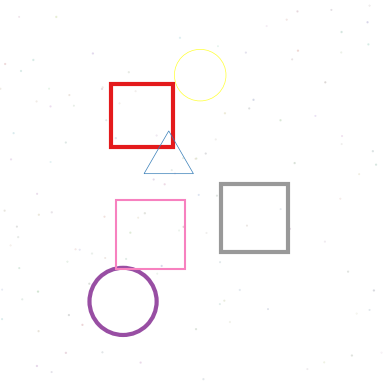[{"shape": "square", "thickness": 3, "radius": 0.41, "center": [0.369, 0.7]}, {"shape": "triangle", "thickness": 0.5, "radius": 0.37, "center": [0.438, 0.586]}, {"shape": "circle", "thickness": 3, "radius": 0.44, "center": [0.32, 0.217]}, {"shape": "circle", "thickness": 0.5, "radius": 0.34, "center": [0.52, 0.805]}, {"shape": "square", "thickness": 1.5, "radius": 0.45, "center": [0.391, 0.392]}, {"shape": "square", "thickness": 3, "radius": 0.44, "center": [0.661, 0.434]}]